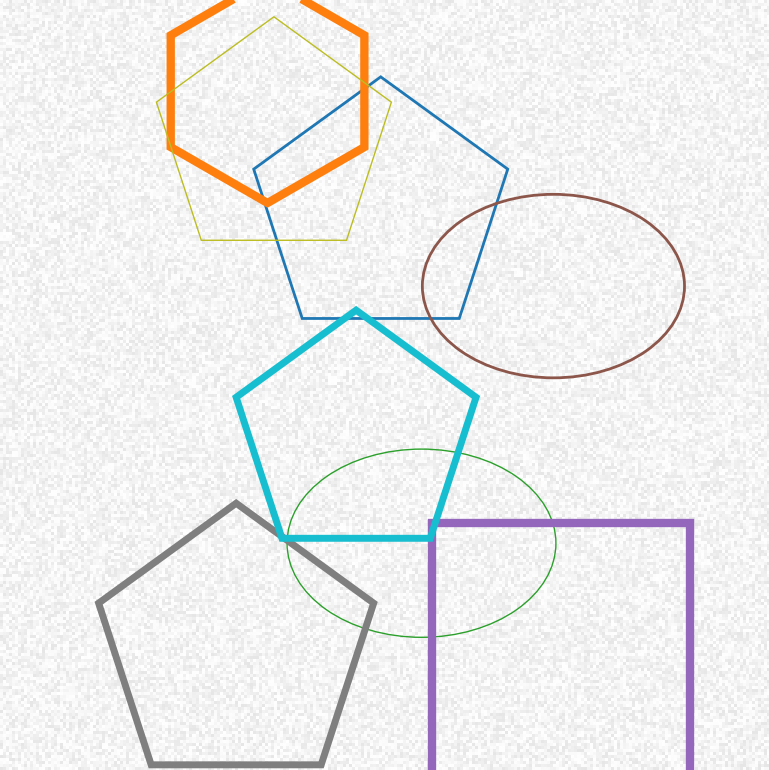[{"shape": "pentagon", "thickness": 1, "radius": 0.87, "center": [0.494, 0.727]}, {"shape": "hexagon", "thickness": 3, "radius": 0.73, "center": [0.347, 0.882]}, {"shape": "oval", "thickness": 0.5, "radius": 0.87, "center": [0.547, 0.295]}, {"shape": "square", "thickness": 3, "radius": 0.84, "center": [0.729, 0.154]}, {"shape": "oval", "thickness": 1, "radius": 0.85, "center": [0.719, 0.628]}, {"shape": "pentagon", "thickness": 2.5, "radius": 0.94, "center": [0.307, 0.159]}, {"shape": "pentagon", "thickness": 0.5, "radius": 0.8, "center": [0.356, 0.818]}, {"shape": "pentagon", "thickness": 2.5, "radius": 0.82, "center": [0.462, 0.433]}]